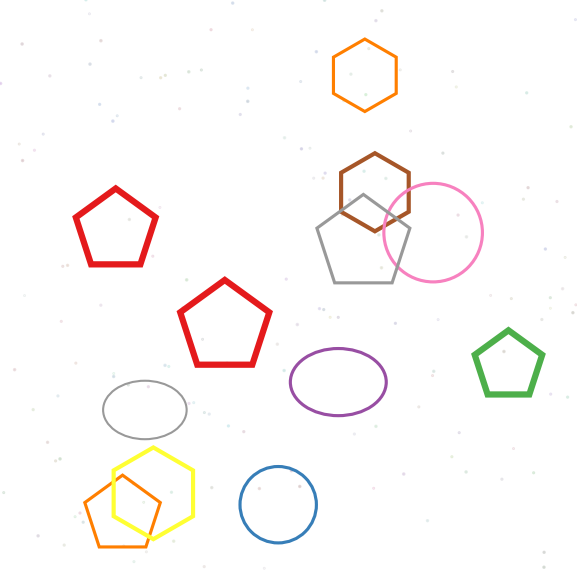[{"shape": "pentagon", "thickness": 3, "radius": 0.36, "center": [0.2, 0.6]}, {"shape": "pentagon", "thickness": 3, "radius": 0.41, "center": [0.389, 0.433]}, {"shape": "circle", "thickness": 1.5, "radius": 0.33, "center": [0.482, 0.125]}, {"shape": "pentagon", "thickness": 3, "radius": 0.31, "center": [0.88, 0.366]}, {"shape": "oval", "thickness": 1.5, "radius": 0.42, "center": [0.586, 0.337]}, {"shape": "pentagon", "thickness": 1.5, "radius": 0.34, "center": [0.212, 0.108]}, {"shape": "hexagon", "thickness": 1.5, "radius": 0.31, "center": [0.632, 0.869]}, {"shape": "hexagon", "thickness": 2, "radius": 0.4, "center": [0.266, 0.145]}, {"shape": "hexagon", "thickness": 2, "radius": 0.34, "center": [0.649, 0.666]}, {"shape": "circle", "thickness": 1.5, "radius": 0.43, "center": [0.75, 0.596]}, {"shape": "pentagon", "thickness": 1.5, "radius": 0.42, "center": [0.629, 0.578]}, {"shape": "oval", "thickness": 1, "radius": 0.36, "center": [0.251, 0.289]}]